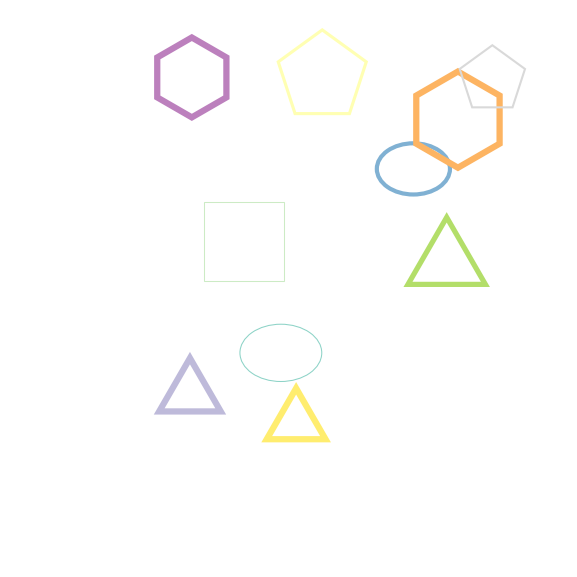[{"shape": "oval", "thickness": 0.5, "radius": 0.35, "center": [0.486, 0.388]}, {"shape": "pentagon", "thickness": 1.5, "radius": 0.4, "center": [0.558, 0.867]}, {"shape": "triangle", "thickness": 3, "radius": 0.31, "center": [0.329, 0.317]}, {"shape": "oval", "thickness": 2, "radius": 0.32, "center": [0.716, 0.707]}, {"shape": "hexagon", "thickness": 3, "radius": 0.42, "center": [0.793, 0.792]}, {"shape": "triangle", "thickness": 2.5, "radius": 0.39, "center": [0.773, 0.545]}, {"shape": "pentagon", "thickness": 1, "radius": 0.3, "center": [0.853, 0.861]}, {"shape": "hexagon", "thickness": 3, "radius": 0.35, "center": [0.332, 0.865]}, {"shape": "square", "thickness": 0.5, "radius": 0.35, "center": [0.423, 0.581]}, {"shape": "triangle", "thickness": 3, "radius": 0.29, "center": [0.513, 0.268]}]